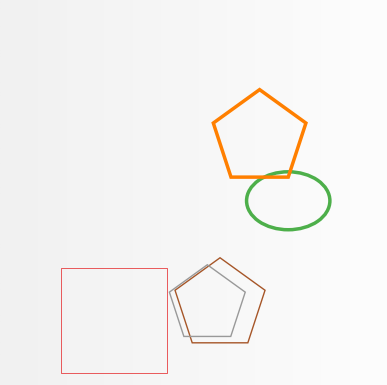[{"shape": "square", "thickness": 0.5, "radius": 0.68, "center": [0.295, 0.167]}, {"shape": "oval", "thickness": 2.5, "radius": 0.54, "center": [0.744, 0.479]}, {"shape": "pentagon", "thickness": 2.5, "radius": 0.63, "center": [0.67, 0.642]}, {"shape": "pentagon", "thickness": 1, "radius": 0.61, "center": [0.568, 0.208]}, {"shape": "pentagon", "thickness": 1, "radius": 0.51, "center": [0.535, 0.209]}]